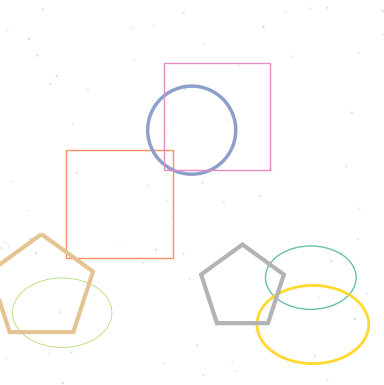[{"shape": "oval", "thickness": 1, "radius": 0.59, "center": [0.807, 0.279]}, {"shape": "square", "thickness": 1, "radius": 0.7, "center": [0.31, 0.47]}, {"shape": "circle", "thickness": 2.5, "radius": 0.57, "center": [0.498, 0.662]}, {"shape": "square", "thickness": 1, "radius": 0.69, "center": [0.563, 0.698]}, {"shape": "oval", "thickness": 0.5, "radius": 0.65, "center": [0.162, 0.188]}, {"shape": "oval", "thickness": 2, "radius": 0.73, "center": [0.813, 0.157]}, {"shape": "pentagon", "thickness": 3, "radius": 0.7, "center": [0.108, 0.251]}, {"shape": "pentagon", "thickness": 3, "radius": 0.56, "center": [0.63, 0.252]}]